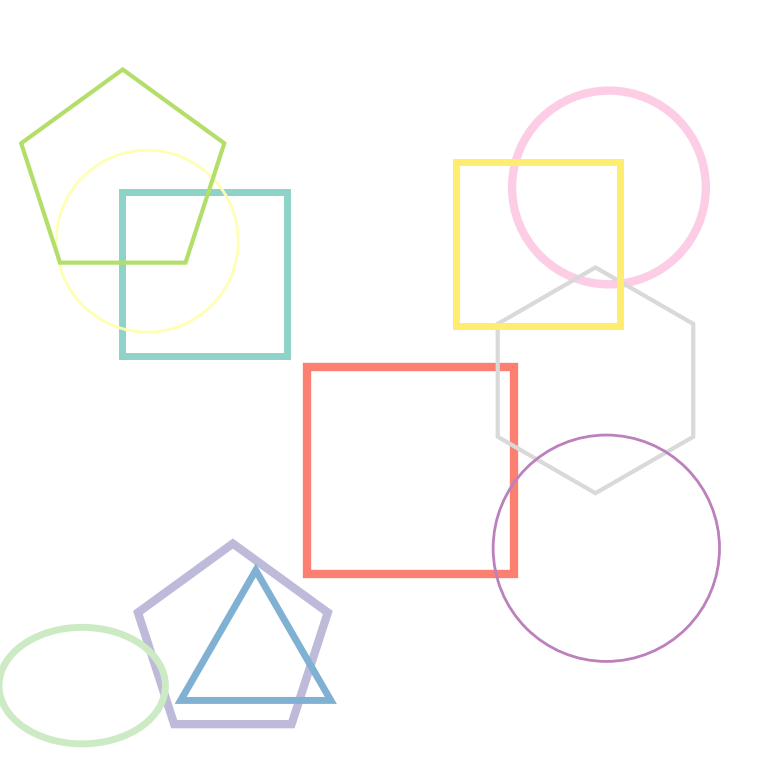[{"shape": "square", "thickness": 2.5, "radius": 0.53, "center": [0.266, 0.644]}, {"shape": "circle", "thickness": 1, "radius": 0.59, "center": [0.191, 0.687]}, {"shape": "pentagon", "thickness": 3, "radius": 0.65, "center": [0.302, 0.164]}, {"shape": "square", "thickness": 3, "radius": 0.67, "center": [0.533, 0.389]}, {"shape": "triangle", "thickness": 2.5, "radius": 0.56, "center": [0.332, 0.147]}, {"shape": "pentagon", "thickness": 1.5, "radius": 0.69, "center": [0.159, 0.771]}, {"shape": "circle", "thickness": 3, "radius": 0.63, "center": [0.791, 0.757]}, {"shape": "hexagon", "thickness": 1.5, "radius": 0.73, "center": [0.773, 0.506]}, {"shape": "circle", "thickness": 1, "radius": 0.73, "center": [0.787, 0.288]}, {"shape": "oval", "thickness": 2.5, "radius": 0.54, "center": [0.107, 0.11]}, {"shape": "square", "thickness": 2.5, "radius": 0.53, "center": [0.699, 0.683]}]